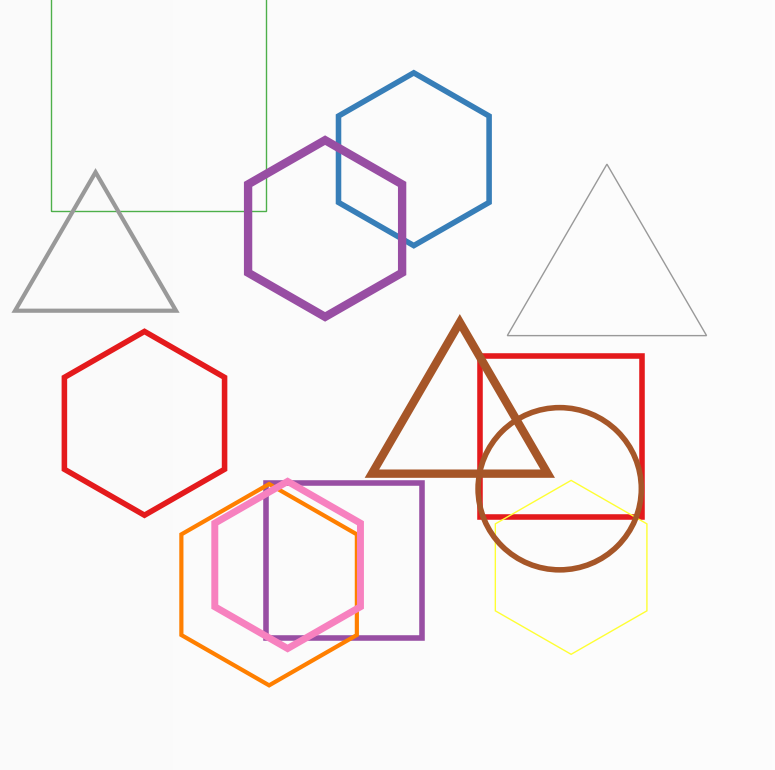[{"shape": "square", "thickness": 2, "radius": 0.52, "center": [0.723, 0.433]}, {"shape": "hexagon", "thickness": 2, "radius": 0.6, "center": [0.186, 0.45]}, {"shape": "hexagon", "thickness": 2, "radius": 0.56, "center": [0.534, 0.793]}, {"shape": "square", "thickness": 0.5, "radius": 0.69, "center": [0.204, 0.864]}, {"shape": "hexagon", "thickness": 3, "radius": 0.57, "center": [0.419, 0.703]}, {"shape": "square", "thickness": 2, "radius": 0.5, "center": [0.444, 0.272]}, {"shape": "hexagon", "thickness": 1.5, "radius": 0.65, "center": [0.347, 0.241]}, {"shape": "hexagon", "thickness": 0.5, "radius": 0.56, "center": [0.737, 0.263]}, {"shape": "circle", "thickness": 2, "radius": 0.53, "center": [0.722, 0.365]}, {"shape": "triangle", "thickness": 3, "radius": 0.65, "center": [0.593, 0.45]}, {"shape": "hexagon", "thickness": 2.5, "radius": 0.54, "center": [0.371, 0.266]}, {"shape": "triangle", "thickness": 0.5, "radius": 0.74, "center": [0.783, 0.638]}, {"shape": "triangle", "thickness": 1.5, "radius": 0.6, "center": [0.123, 0.656]}]